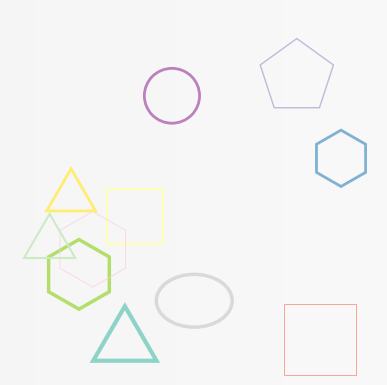[{"shape": "triangle", "thickness": 3, "radius": 0.47, "center": [0.322, 0.11]}, {"shape": "square", "thickness": 1.5, "radius": 0.36, "center": [0.349, 0.437]}, {"shape": "pentagon", "thickness": 1, "radius": 0.5, "center": [0.766, 0.801]}, {"shape": "square", "thickness": 0.5, "radius": 0.46, "center": [0.827, 0.117]}, {"shape": "hexagon", "thickness": 2, "radius": 0.37, "center": [0.88, 0.589]}, {"shape": "hexagon", "thickness": 2.5, "radius": 0.45, "center": [0.204, 0.287]}, {"shape": "hexagon", "thickness": 0.5, "radius": 0.49, "center": [0.239, 0.353]}, {"shape": "oval", "thickness": 2.5, "radius": 0.49, "center": [0.501, 0.219]}, {"shape": "circle", "thickness": 2, "radius": 0.36, "center": [0.444, 0.751]}, {"shape": "triangle", "thickness": 1.5, "radius": 0.38, "center": [0.128, 0.368]}, {"shape": "triangle", "thickness": 2, "radius": 0.37, "center": [0.183, 0.489]}]